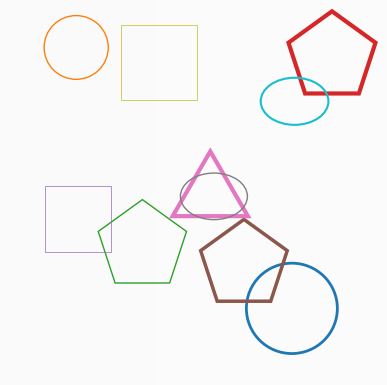[{"shape": "circle", "thickness": 2, "radius": 0.59, "center": [0.753, 0.199]}, {"shape": "circle", "thickness": 1, "radius": 0.41, "center": [0.197, 0.877]}, {"shape": "pentagon", "thickness": 1, "radius": 0.6, "center": [0.367, 0.362]}, {"shape": "pentagon", "thickness": 3, "radius": 0.59, "center": [0.857, 0.853]}, {"shape": "square", "thickness": 0.5, "radius": 0.43, "center": [0.201, 0.43]}, {"shape": "pentagon", "thickness": 2.5, "radius": 0.59, "center": [0.63, 0.313]}, {"shape": "triangle", "thickness": 3, "radius": 0.56, "center": [0.543, 0.495]}, {"shape": "oval", "thickness": 1, "radius": 0.43, "center": [0.552, 0.49]}, {"shape": "square", "thickness": 0.5, "radius": 0.49, "center": [0.41, 0.838]}, {"shape": "oval", "thickness": 1.5, "radius": 0.44, "center": [0.76, 0.737]}]